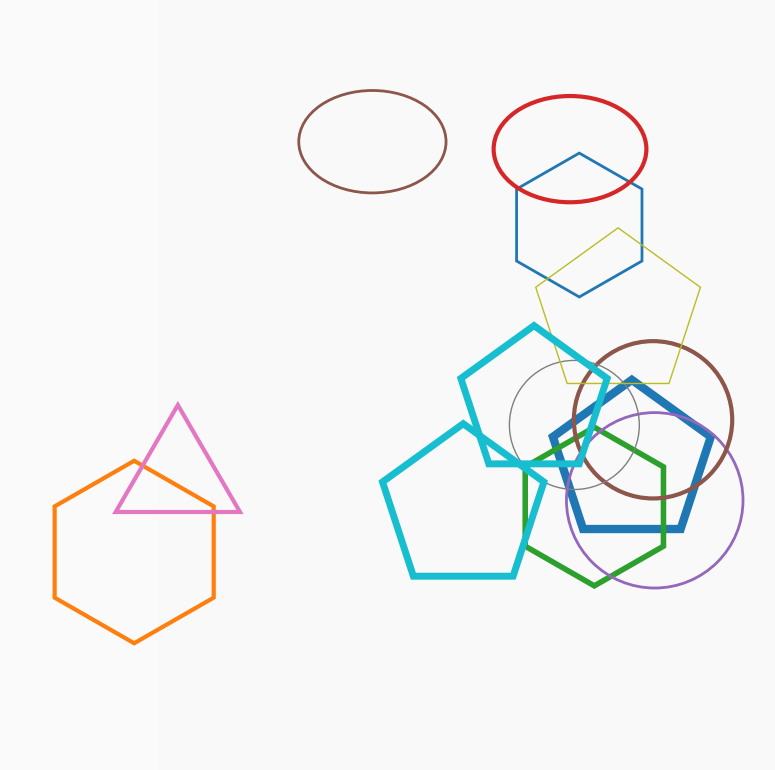[{"shape": "hexagon", "thickness": 1, "radius": 0.47, "center": [0.747, 0.708]}, {"shape": "pentagon", "thickness": 3, "radius": 0.54, "center": [0.815, 0.4]}, {"shape": "hexagon", "thickness": 1.5, "radius": 0.59, "center": [0.173, 0.283]}, {"shape": "hexagon", "thickness": 2, "radius": 0.51, "center": [0.767, 0.342]}, {"shape": "oval", "thickness": 1.5, "radius": 0.49, "center": [0.735, 0.806]}, {"shape": "circle", "thickness": 1, "radius": 0.57, "center": [0.845, 0.35]}, {"shape": "oval", "thickness": 1, "radius": 0.48, "center": [0.481, 0.816]}, {"shape": "circle", "thickness": 1.5, "radius": 0.51, "center": [0.843, 0.455]}, {"shape": "triangle", "thickness": 1.5, "radius": 0.46, "center": [0.229, 0.381]}, {"shape": "circle", "thickness": 0.5, "radius": 0.42, "center": [0.741, 0.448]}, {"shape": "pentagon", "thickness": 0.5, "radius": 0.56, "center": [0.798, 0.592]}, {"shape": "pentagon", "thickness": 2.5, "radius": 0.5, "center": [0.689, 0.478]}, {"shape": "pentagon", "thickness": 2.5, "radius": 0.55, "center": [0.598, 0.34]}]